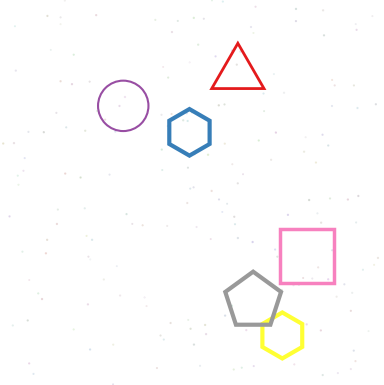[{"shape": "triangle", "thickness": 2, "radius": 0.39, "center": [0.618, 0.809]}, {"shape": "hexagon", "thickness": 3, "radius": 0.3, "center": [0.492, 0.656]}, {"shape": "circle", "thickness": 1.5, "radius": 0.33, "center": [0.32, 0.725]}, {"shape": "hexagon", "thickness": 3, "radius": 0.3, "center": [0.733, 0.129]}, {"shape": "square", "thickness": 2.5, "radius": 0.35, "center": [0.798, 0.335]}, {"shape": "pentagon", "thickness": 3, "radius": 0.38, "center": [0.658, 0.218]}]